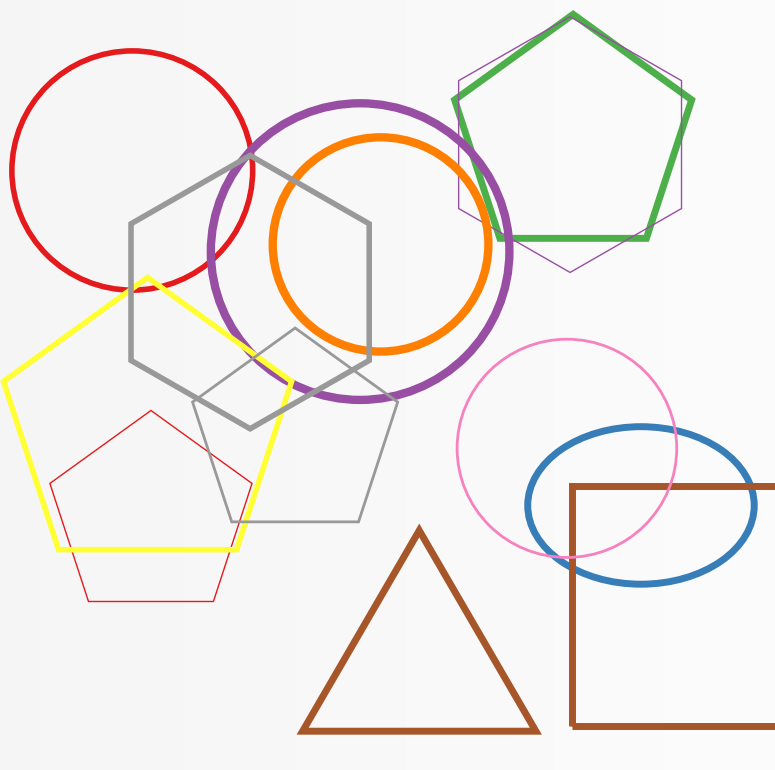[{"shape": "pentagon", "thickness": 0.5, "radius": 0.69, "center": [0.195, 0.33]}, {"shape": "circle", "thickness": 2, "radius": 0.78, "center": [0.171, 0.779]}, {"shape": "oval", "thickness": 2.5, "radius": 0.73, "center": [0.827, 0.344]}, {"shape": "pentagon", "thickness": 2.5, "radius": 0.8, "center": [0.74, 0.821]}, {"shape": "hexagon", "thickness": 0.5, "radius": 0.83, "center": [0.736, 0.812]}, {"shape": "circle", "thickness": 3, "radius": 0.96, "center": [0.465, 0.673]}, {"shape": "circle", "thickness": 3, "radius": 0.7, "center": [0.491, 0.683]}, {"shape": "pentagon", "thickness": 2, "radius": 0.98, "center": [0.19, 0.444]}, {"shape": "square", "thickness": 2.5, "radius": 0.78, "center": [0.895, 0.213]}, {"shape": "triangle", "thickness": 2.5, "radius": 0.87, "center": [0.541, 0.137]}, {"shape": "circle", "thickness": 1, "radius": 0.71, "center": [0.732, 0.418]}, {"shape": "hexagon", "thickness": 2, "radius": 0.89, "center": [0.323, 0.621]}, {"shape": "pentagon", "thickness": 1, "radius": 0.7, "center": [0.381, 0.435]}]